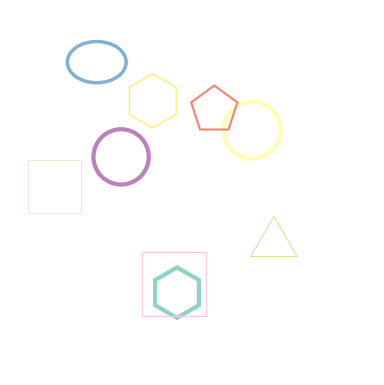[{"shape": "hexagon", "thickness": 3, "radius": 0.33, "center": [0.46, 0.24]}, {"shape": "circle", "thickness": 3, "radius": 0.37, "center": [0.654, 0.662]}, {"shape": "pentagon", "thickness": 1.5, "radius": 0.32, "center": [0.557, 0.715]}, {"shape": "oval", "thickness": 2.5, "radius": 0.38, "center": [0.251, 0.839]}, {"shape": "triangle", "thickness": 0.5, "radius": 0.35, "center": [0.712, 0.368]}, {"shape": "square", "thickness": 1, "radius": 0.41, "center": [0.452, 0.262]}, {"shape": "circle", "thickness": 3, "radius": 0.36, "center": [0.315, 0.593]}, {"shape": "square", "thickness": 0.5, "radius": 0.34, "center": [0.141, 0.517]}, {"shape": "hexagon", "thickness": 1, "radius": 0.35, "center": [0.397, 0.738]}]